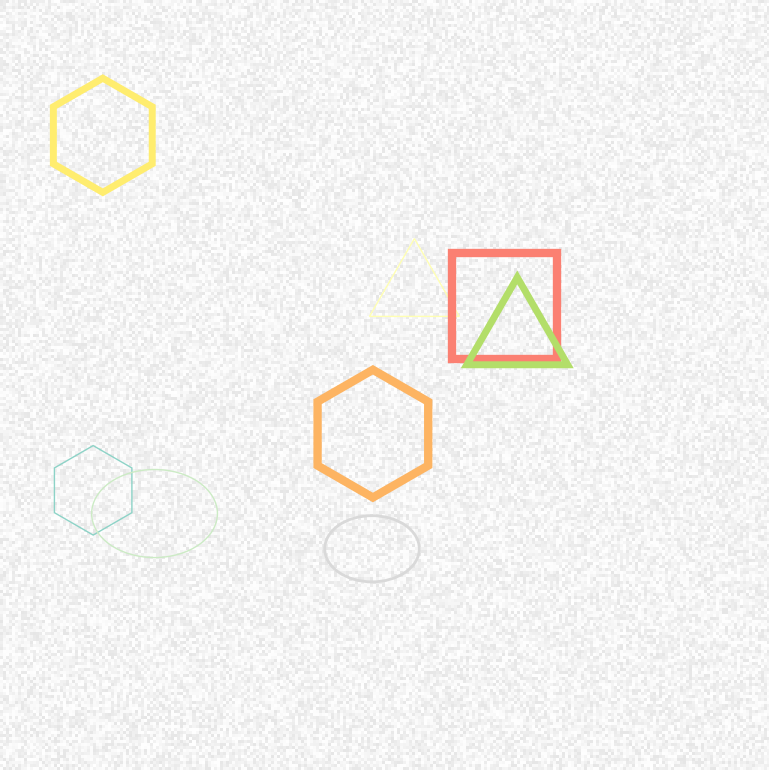[{"shape": "hexagon", "thickness": 0.5, "radius": 0.29, "center": [0.121, 0.363]}, {"shape": "triangle", "thickness": 0.5, "radius": 0.34, "center": [0.538, 0.623]}, {"shape": "square", "thickness": 3, "radius": 0.34, "center": [0.655, 0.603]}, {"shape": "hexagon", "thickness": 3, "radius": 0.41, "center": [0.484, 0.437]}, {"shape": "triangle", "thickness": 2.5, "radius": 0.38, "center": [0.672, 0.564]}, {"shape": "oval", "thickness": 1, "radius": 0.31, "center": [0.483, 0.287]}, {"shape": "oval", "thickness": 0.5, "radius": 0.41, "center": [0.201, 0.333]}, {"shape": "hexagon", "thickness": 2.5, "radius": 0.37, "center": [0.134, 0.824]}]